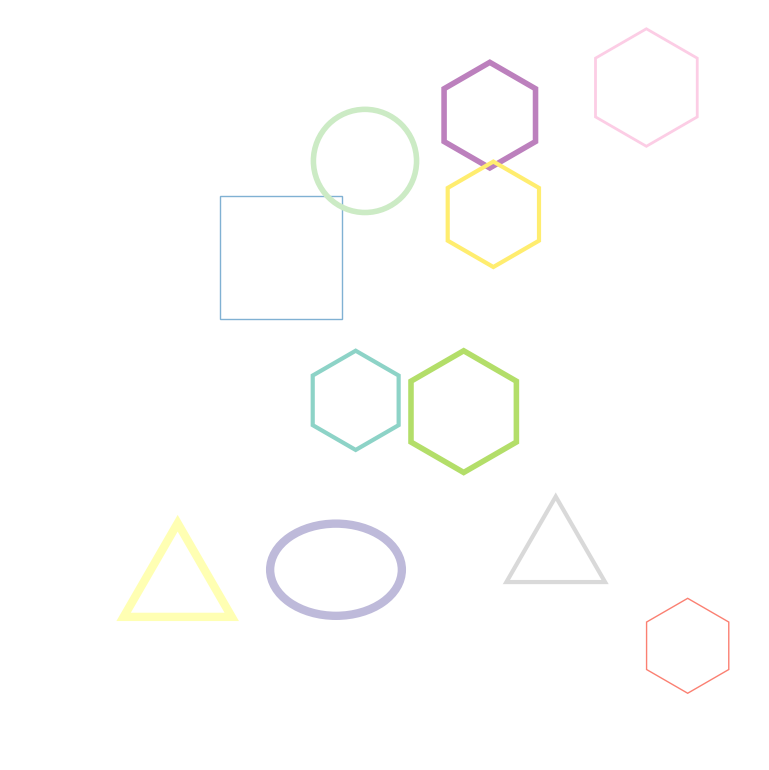[{"shape": "hexagon", "thickness": 1.5, "radius": 0.32, "center": [0.462, 0.48]}, {"shape": "triangle", "thickness": 3, "radius": 0.41, "center": [0.231, 0.239]}, {"shape": "oval", "thickness": 3, "radius": 0.43, "center": [0.436, 0.26]}, {"shape": "hexagon", "thickness": 0.5, "radius": 0.31, "center": [0.893, 0.161]}, {"shape": "square", "thickness": 0.5, "radius": 0.4, "center": [0.365, 0.666]}, {"shape": "hexagon", "thickness": 2, "radius": 0.4, "center": [0.602, 0.465]}, {"shape": "hexagon", "thickness": 1, "radius": 0.38, "center": [0.839, 0.886]}, {"shape": "triangle", "thickness": 1.5, "radius": 0.37, "center": [0.722, 0.281]}, {"shape": "hexagon", "thickness": 2, "radius": 0.34, "center": [0.636, 0.85]}, {"shape": "circle", "thickness": 2, "radius": 0.33, "center": [0.474, 0.791]}, {"shape": "hexagon", "thickness": 1.5, "radius": 0.34, "center": [0.641, 0.722]}]